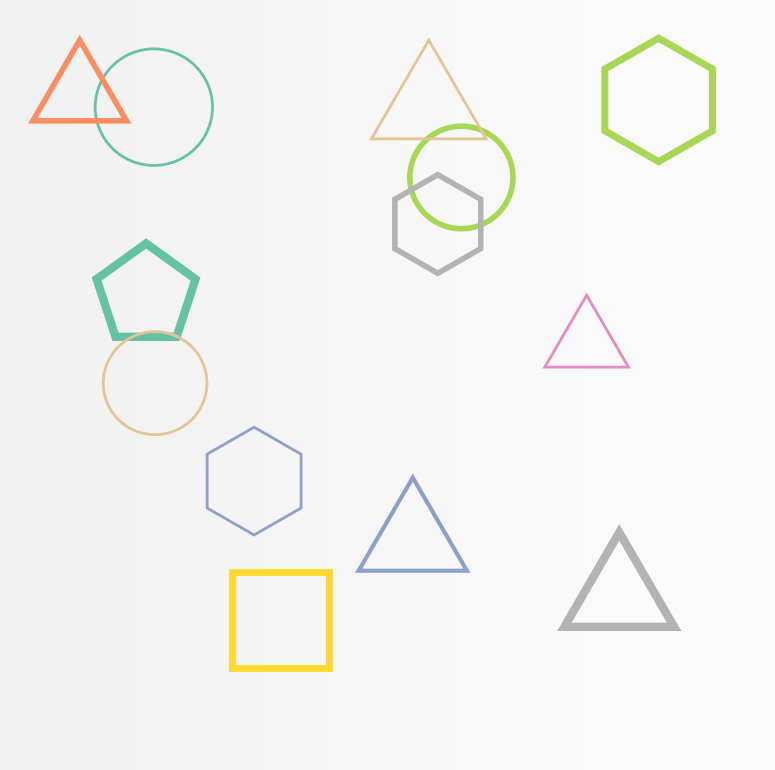[{"shape": "pentagon", "thickness": 3, "radius": 0.34, "center": [0.189, 0.617]}, {"shape": "circle", "thickness": 1, "radius": 0.38, "center": [0.199, 0.861]}, {"shape": "triangle", "thickness": 2, "radius": 0.35, "center": [0.103, 0.878]}, {"shape": "hexagon", "thickness": 1, "radius": 0.35, "center": [0.328, 0.375]}, {"shape": "triangle", "thickness": 1.5, "radius": 0.4, "center": [0.533, 0.299]}, {"shape": "triangle", "thickness": 1, "radius": 0.31, "center": [0.757, 0.554]}, {"shape": "circle", "thickness": 2, "radius": 0.33, "center": [0.595, 0.77]}, {"shape": "hexagon", "thickness": 2.5, "radius": 0.4, "center": [0.85, 0.87]}, {"shape": "square", "thickness": 2.5, "radius": 0.31, "center": [0.362, 0.195]}, {"shape": "triangle", "thickness": 1, "radius": 0.43, "center": [0.553, 0.862]}, {"shape": "circle", "thickness": 1, "radius": 0.33, "center": [0.2, 0.502]}, {"shape": "triangle", "thickness": 3, "radius": 0.41, "center": [0.799, 0.227]}, {"shape": "hexagon", "thickness": 2, "radius": 0.32, "center": [0.565, 0.709]}]